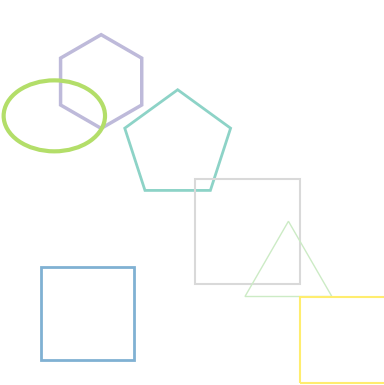[{"shape": "pentagon", "thickness": 2, "radius": 0.72, "center": [0.461, 0.622]}, {"shape": "hexagon", "thickness": 2.5, "radius": 0.61, "center": [0.263, 0.788]}, {"shape": "square", "thickness": 2, "radius": 0.61, "center": [0.227, 0.186]}, {"shape": "oval", "thickness": 3, "radius": 0.66, "center": [0.141, 0.699]}, {"shape": "square", "thickness": 1.5, "radius": 0.68, "center": [0.642, 0.399]}, {"shape": "triangle", "thickness": 1, "radius": 0.65, "center": [0.749, 0.295]}, {"shape": "square", "thickness": 1.5, "radius": 0.55, "center": [0.891, 0.117]}]